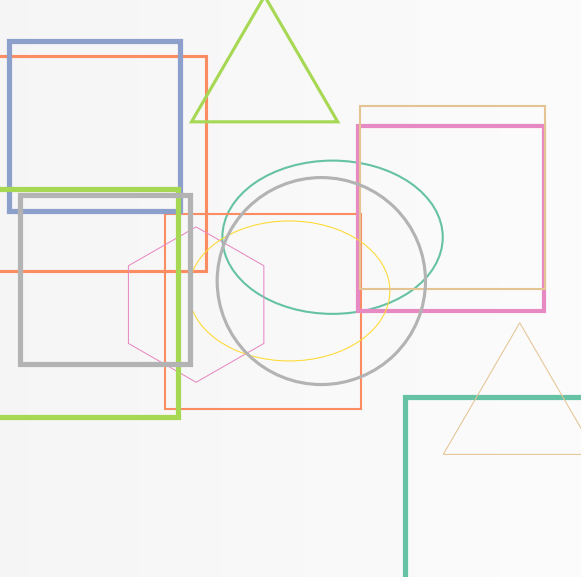[{"shape": "square", "thickness": 2.5, "radius": 0.97, "center": [0.89, 0.117]}, {"shape": "oval", "thickness": 1, "radius": 0.95, "center": [0.572, 0.588]}, {"shape": "square", "thickness": 1, "radius": 0.84, "center": [0.452, 0.46]}, {"shape": "square", "thickness": 1.5, "radius": 0.93, "center": [0.168, 0.716]}, {"shape": "square", "thickness": 2.5, "radius": 0.74, "center": [0.162, 0.781]}, {"shape": "square", "thickness": 2, "radius": 0.8, "center": [0.776, 0.621]}, {"shape": "hexagon", "thickness": 0.5, "radius": 0.67, "center": [0.337, 0.472]}, {"shape": "square", "thickness": 2.5, "radius": 0.99, "center": [0.109, 0.474]}, {"shape": "triangle", "thickness": 1.5, "radius": 0.73, "center": [0.455, 0.861]}, {"shape": "oval", "thickness": 0.5, "radius": 0.87, "center": [0.498, 0.495]}, {"shape": "square", "thickness": 1, "radius": 0.8, "center": [0.779, 0.657]}, {"shape": "triangle", "thickness": 0.5, "radius": 0.76, "center": [0.894, 0.288]}, {"shape": "circle", "thickness": 1.5, "radius": 0.9, "center": [0.553, 0.512]}, {"shape": "square", "thickness": 2.5, "radius": 0.73, "center": [0.181, 0.515]}]